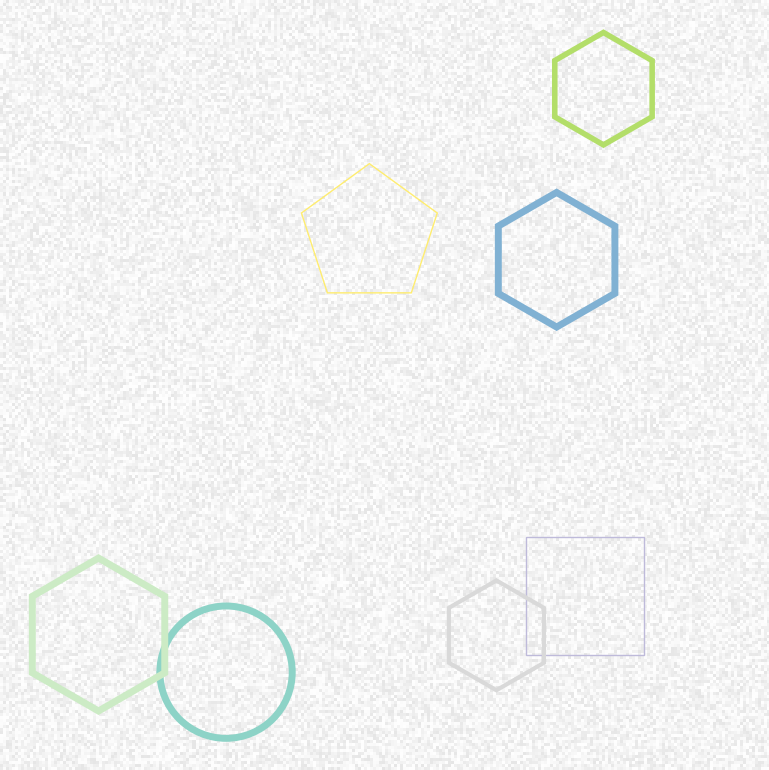[{"shape": "circle", "thickness": 2.5, "radius": 0.43, "center": [0.294, 0.127]}, {"shape": "square", "thickness": 0.5, "radius": 0.38, "center": [0.76, 0.226]}, {"shape": "hexagon", "thickness": 2.5, "radius": 0.44, "center": [0.723, 0.663]}, {"shape": "hexagon", "thickness": 2, "radius": 0.37, "center": [0.784, 0.885]}, {"shape": "hexagon", "thickness": 1.5, "radius": 0.36, "center": [0.645, 0.175]}, {"shape": "hexagon", "thickness": 2.5, "radius": 0.5, "center": [0.128, 0.176]}, {"shape": "pentagon", "thickness": 0.5, "radius": 0.46, "center": [0.48, 0.695]}]